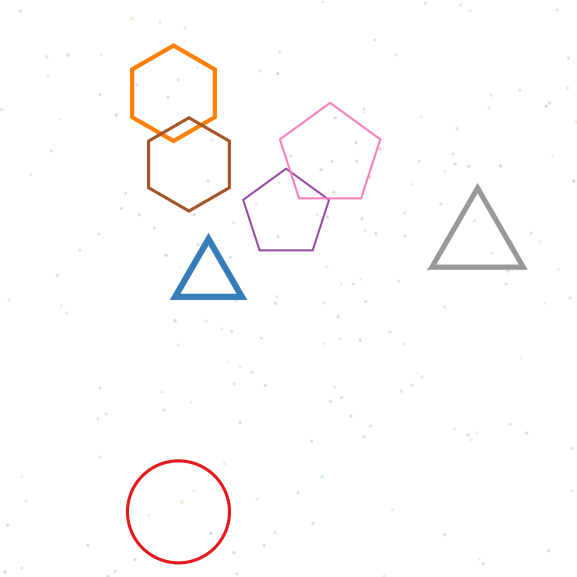[{"shape": "circle", "thickness": 1.5, "radius": 0.44, "center": [0.309, 0.113]}, {"shape": "triangle", "thickness": 3, "radius": 0.33, "center": [0.361, 0.518]}, {"shape": "pentagon", "thickness": 1, "radius": 0.39, "center": [0.495, 0.629]}, {"shape": "hexagon", "thickness": 2, "radius": 0.41, "center": [0.3, 0.838]}, {"shape": "hexagon", "thickness": 1.5, "radius": 0.4, "center": [0.327, 0.714]}, {"shape": "pentagon", "thickness": 1, "radius": 0.46, "center": [0.572, 0.73]}, {"shape": "triangle", "thickness": 2.5, "radius": 0.46, "center": [0.827, 0.582]}]